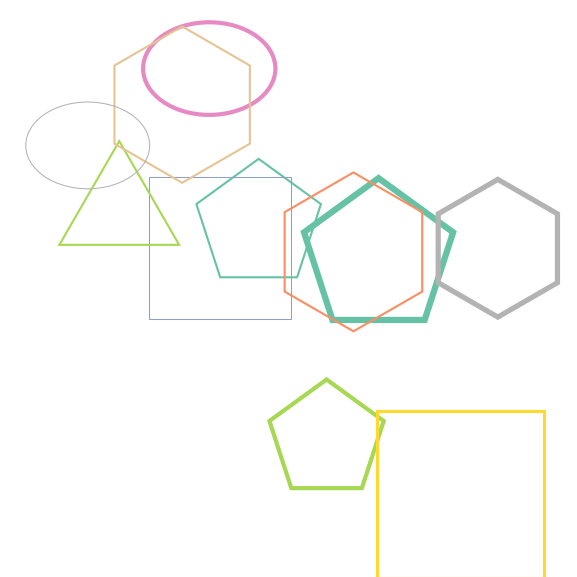[{"shape": "pentagon", "thickness": 1, "radius": 0.57, "center": [0.448, 0.611]}, {"shape": "pentagon", "thickness": 3, "radius": 0.68, "center": [0.656, 0.555]}, {"shape": "hexagon", "thickness": 1, "radius": 0.69, "center": [0.612, 0.563]}, {"shape": "square", "thickness": 0.5, "radius": 0.62, "center": [0.38, 0.569]}, {"shape": "oval", "thickness": 2, "radius": 0.57, "center": [0.362, 0.88]}, {"shape": "pentagon", "thickness": 2, "radius": 0.52, "center": [0.566, 0.238]}, {"shape": "triangle", "thickness": 1, "radius": 0.6, "center": [0.207, 0.635]}, {"shape": "square", "thickness": 1.5, "radius": 0.72, "center": [0.797, 0.143]}, {"shape": "hexagon", "thickness": 1, "radius": 0.68, "center": [0.315, 0.818]}, {"shape": "oval", "thickness": 0.5, "radius": 0.54, "center": [0.152, 0.747]}, {"shape": "hexagon", "thickness": 2.5, "radius": 0.6, "center": [0.862, 0.569]}]